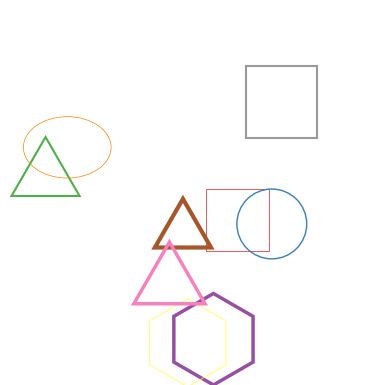[{"shape": "square", "thickness": 0.5, "radius": 0.41, "center": [0.617, 0.429]}, {"shape": "circle", "thickness": 1, "radius": 0.45, "center": [0.706, 0.418]}, {"shape": "triangle", "thickness": 1.5, "radius": 0.51, "center": [0.118, 0.542]}, {"shape": "hexagon", "thickness": 2.5, "radius": 0.59, "center": [0.554, 0.119]}, {"shape": "oval", "thickness": 0.5, "radius": 0.57, "center": [0.175, 0.617]}, {"shape": "hexagon", "thickness": 0.5, "radius": 0.57, "center": [0.488, 0.11]}, {"shape": "triangle", "thickness": 3, "radius": 0.42, "center": [0.475, 0.399]}, {"shape": "triangle", "thickness": 2.5, "radius": 0.53, "center": [0.44, 0.264]}, {"shape": "square", "thickness": 1.5, "radius": 0.46, "center": [0.73, 0.735]}]